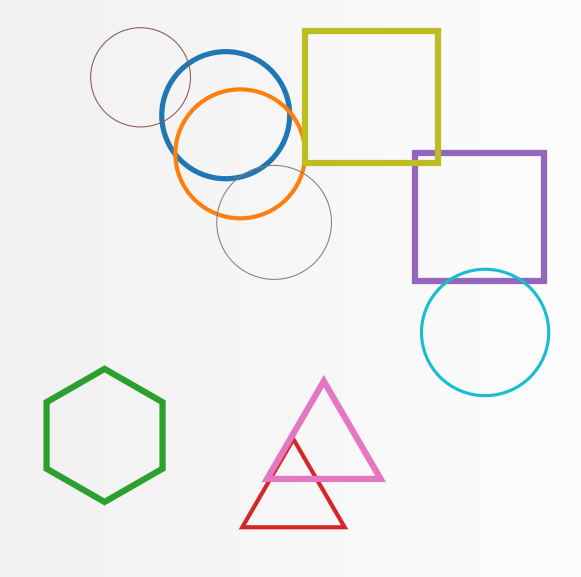[{"shape": "circle", "thickness": 2.5, "radius": 0.55, "center": [0.388, 0.8]}, {"shape": "circle", "thickness": 2, "radius": 0.56, "center": [0.413, 0.733]}, {"shape": "hexagon", "thickness": 3, "radius": 0.58, "center": [0.18, 0.245]}, {"shape": "triangle", "thickness": 2, "radius": 0.51, "center": [0.505, 0.137]}, {"shape": "square", "thickness": 3, "radius": 0.56, "center": [0.824, 0.623]}, {"shape": "circle", "thickness": 0.5, "radius": 0.43, "center": [0.242, 0.865]}, {"shape": "triangle", "thickness": 3, "radius": 0.56, "center": [0.557, 0.226]}, {"shape": "circle", "thickness": 0.5, "radius": 0.49, "center": [0.472, 0.614]}, {"shape": "square", "thickness": 3, "radius": 0.57, "center": [0.64, 0.831]}, {"shape": "circle", "thickness": 1.5, "radius": 0.55, "center": [0.835, 0.423]}]